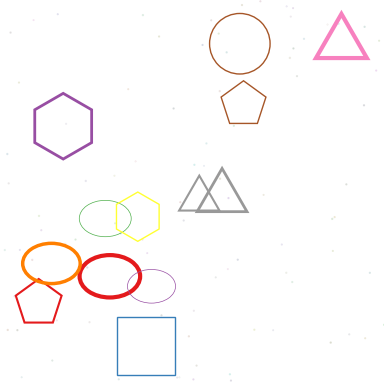[{"shape": "pentagon", "thickness": 1.5, "radius": 0.31, "center": [0.101, 0.213]}, {"shape": "oval", "thickness": 3, "radius": 0.39, "center": [0.285, 0.282]}, {"shape": "square", "thickness": 1, "radius": 0.38, "center": [0.38, 0.101]}, {"shape": "oval", "thickness": 0.5, "radius": 0.34, "center": [0.273, 0.432]}, {"shape": "hexagon", "thickness": 2, "radius": 0.43, "center": [0.164, 0.672]}, {"shape": "oval", "thickness": 0.5, "radius": 0.31, "center": [0.394, 0.256]}, {"shape": "oval", "thickness": 2.5, "radius": 0.37, "center": [0.134, 0.316]}, {"shape": "hexagon", "thickness": 1, "radius": 0.32, "center": [0.358, 0.437]}, {"shape": "pentagon", "thickness": 1, "radius": 0.31, "center": [0.633, 0.729]}, {"shape": "circle", "thickness": 1, "radius": 0.39, "center": [0.623, 0.886]}, {"shape": "triangle", "thickness": 3, "radius": 0.38, "center": [0.887, 0.887]}, {"shape": "triangle", "thickness": 2, "radius": 0.37, "center": [0.577, 0.488]}, {"shape": "triangle", "thickness": 1.5, "radius": 0.3, "center": [0.518, 0.483]}]